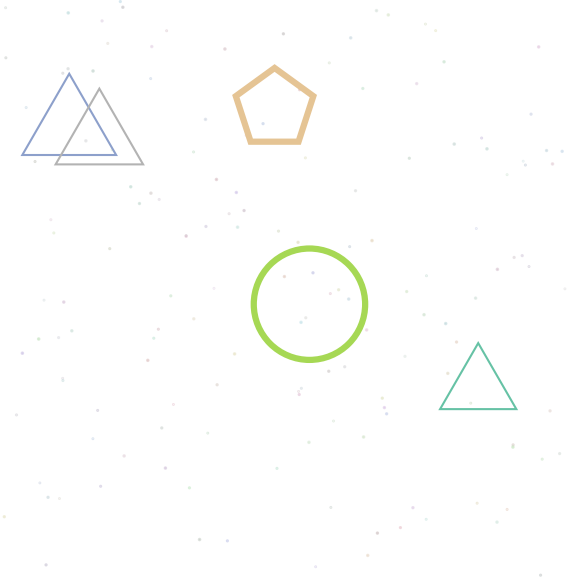[{"shape": "triangle", "thickness": 1, "radius": 0.38, "center": [0.828, 0.329]}, {"shape": "triangle", "thickness": 1, "radius": 0.47, "center": [0.12, 0.778]}, {"shape": "circle", "thickness": 3, "radius": 0.48, "center": [0.536, 0.472]}, {"shape": "pentagon", "thickness": 3, "radius": 0.35, "center": [0.475, 0.811]}, {"shape": "triangle", "thickness": 1, "radius": 0.44, "center": [0.172, 0.758]}]